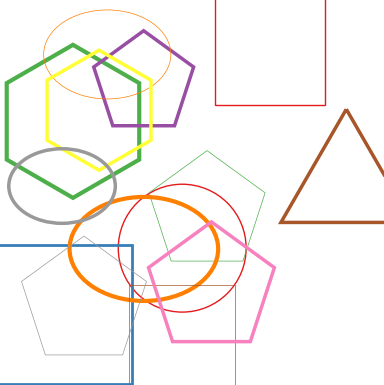[{"shape": "circle", "thickness": 1, "radius": 0.83, "center": [0.473, 0.355]}, {"shape": "square", "thickness": 1, "radius": 0.71, "center": [0.702, 0.87]}, {"shape": "square", "thickness": 2, "radius": 0.9, "center": [0.164, 0.182]}, {"shape": "pentagon", "thickness": 0.5, "radius": 0.79, "center": [0.538, 0.45]}, {"shape": "hexagon", "thickness": 3, "radius": 0.99, "center": [0.19, 0.685]}, {"shape": "pentagon", "thickness": 2.5, "radius": 0.68, "center": [0.373, 0.784]}, {"shape": "oval", "thickness": 0.5, "radius": 0.83, "center": [0.279, 0.859]}, {"shape": "oval", "thickness": 3, "radius": 0.97, "center": [0.374, 0.353]}, {"shape": "hexagon", "thickness": 2.5, "radius": 0.78, "center": [0.257, 0.714]}, {"shape": "square", "thickness": 0.5, "radius": 0.69, "center": [0.473, 0.122]}, {"shape": "triangle", "thickness": 2.5, "radius": 0.98, "center": [0.9, 0.52]}, {"shape": "pentagon", "thickness": 2.5, "radius": 0.86, "center": [0.549, 0.252]}, {"shape": "oval", "thickness": 2.5, "radius": 0.69, "center": [0.161, 0.517]}, {"shape": "pentagon", "thickness": 0.5, "radius": 0.85, "center": [0.218, 0.216]}]